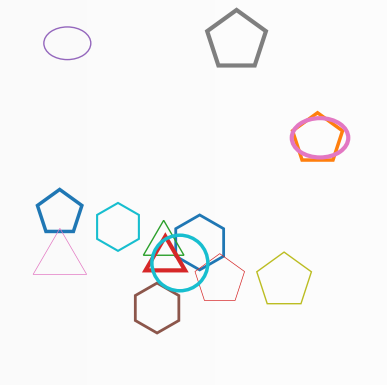[{"shape": "pentagon", "thickness": 2.5, "radius": 0.3, "center": [0.154, 0.448]}, {"shape": "hexagon", "thickness": 2, "radius": 0.36, "center": [0.515, 0.37]}, {"shape": "pentagon", "thickness": 2.5, "radius": 0.34, "center": [0.819, 0.639]}, {"shape": "triangle", "thickness": 1, "radius": 0.3, "center": [0.422, 0.367]}, {"shape": "triangle", "thickness": 3, "radius": 0.29, "center": [0.427, 0.327]}, {"shape": "pentagon", "thickness": 0.5, "radius": 0.34, "center": [0.567, 0.274]}, {"shape": "oval", "thickness": 1, "radius": 0.3, "center": [0.174, 0.888]}, {"shape": "hexagon", "thickness": 2, "radius": 0.32, "center": [0.405, 0.2]}, {"shape": "triangle", "thickness": 0.5, "radius": 0.4, "center": [0.155, 0.327]}, {"shape": "oval", "thickness": 3, "radius": 0.36, "center": [0.826, 0.642]}, {"shape": "pentagon", "thickness": 3, "radius": 0.4, "center": [0.61, 0.894]}, {"shape": "pentagon", "thickness": 1, "radius": 0.37, "center": [0.733, 0.271]}, {"shape": "circle", "thickness": 2.5, "radius": 0.36, "center": [0.464, 0.317]}, {"shape": "hexagon", "thickness": 1.5, "radius": 0.31, "center": [0.305, 0.411]}]